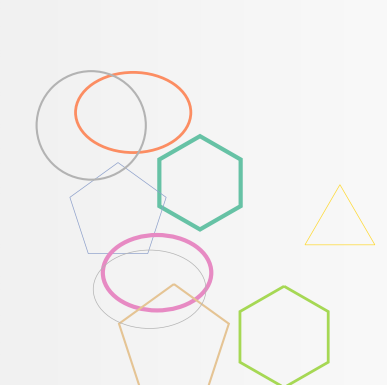[{"shape": "hexagon", "thickness": 3, "radius": 0.61, "center": [0.516, 0.525]}, {"shape": "oval", "thickness": 2, "radius": 0.74, "center": [0.344, 0.708]}, {"shape": "pentagon", "thickness": 0.5, "radius": 0.65, "center": [0.305, 0.447]}, {"shape": "oval", "thickness": 3, "radius": 0.7, "center": [0.405, 0.292]}, {"shape": "hexagon", "thickness": 2, "radius": 0.66, "center": [0.733, 0.125]}, {"shape": "triangle", "thickness": 0.5, "radius": 0.52, "center": [0.877, 0.416]}, {"shape": "pentagon", "thickness": 1.5, "radius": 0.75, "center": [0.449, 0.113]}, {"shape": "oval", "thickness": 0.5, "radius": 0.73, "center": [0.386, 0.249]}, {"shape": "circle", "thickness": 1.5, "radius": 0.7, "center": [0.235, 0.674]}]